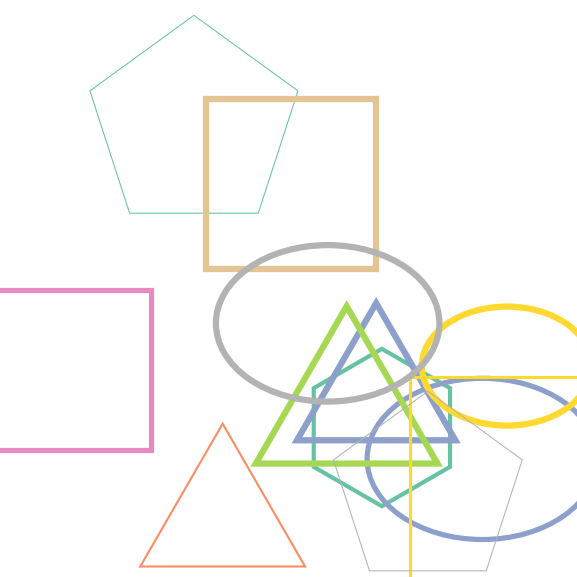[{"shape": "pentagon", "thickness": 0.5, "radius": 0.95, "center": [0.336, 0.783]}, {"shape": "hexagon", "thickness": 2, "radius": 0.68, "center": [0.661, 0.259]}, {"shape": "triangle", "thickness": 1, "radius": 0.82, "center": [0.386, 0.101]}, {"shape": "oval", "thickness": 2.5, "radius": 1.0, "center": [0.835, 0.204]}, {"shape": "triangle", "thickness": 3, "radius": 0.79, "center": [0.651, 0.316]}, {"shape": "square", "thickness": 2.5, "radius": 0.69, "center": [0.124, 0.359]}, {"shape": "triangle", "thickness": 3, "radius": 0.91, "center": [0.6, 0.287]}, {"shape": "oval", "thickness": 3, "radius": 0.74, "center": [0.878, 0.365]}, {"shape": "square", "thickness": 1.5, "radius": 0.94, "center": [0.897, 0.159]}, {"shape": "square", "thickness": 3, "radius": 0.74, "center": [0.504, 0.681]}, {"shape": "oval", "thickness": 3, "radius": 0.97, "center": [0.567, 0.439]}, {"shape": "pentagon", "thickness": 0.5, "radius": 0.86, "center": [0.741, 0.15]}]